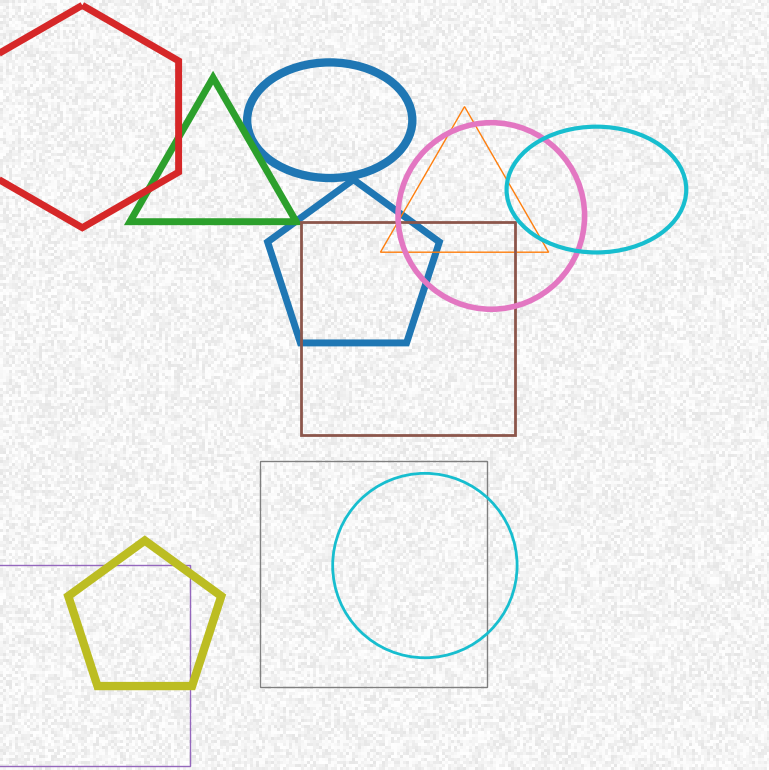[{"shape": "oval", "thickness": 3, "radius": 0.54, "center": [0.428, 0.844]}, {"shape": "pentagon", "thickness": 2.5, "radius": 0.59, "center": [0.459, 0.65]}, {"shape": "triangle", "thickness": 0.5, "radius": 0.63, "center": [0.603, 0.736]}, {"shape": "triangle", "thickness": 2.5, "radius": 0.62, "center": [0.277, 0.774]}, {"shape": "hexagon", "thickness": 2.5, "radius": 0.72, "center": [0.107, 0.849]}, {"shape": "square", "thickness": 0.5, "radius": 0.65, "center": [0.116, 0.136]}, {"shape": "square", "thickness": 1, "radius": 0.69, "center": [0.53, 0.573]}, {"shape": "circle", "thickness": 2, "radius": 0.61, "center": [0.638, 0.72]}, {"shape": "square", "thickness": 0.5, "radius": 0.74, "center": [0.485, 0.254]}, {"shape": "pentagon", "thickness": 3, "radius": 0.52, "center": [0.188, 0.194]}, {"shape": "oval", "thickness": 1.5, "radius": 0.58, "center": [0.775, 0.754]}, {"shape": "circle", "thickness": 1, "radius": 0.6, "center": [0.552, 0.266]}]